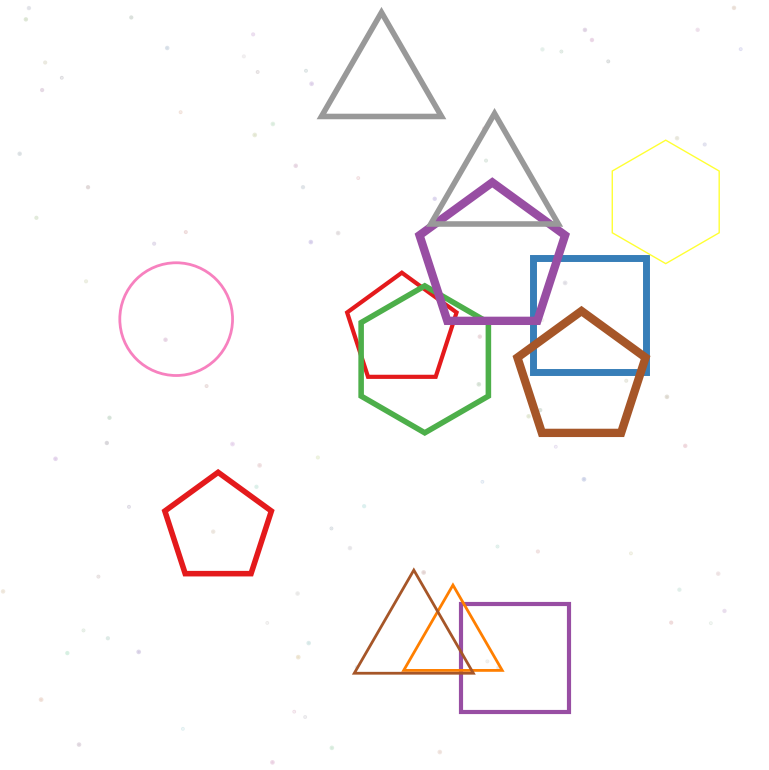[{"shape": "pentagon", "thickness": 2, "radius": 0.36, "center": [0.283, 0.314]}, {"shape": "pentagon", "thickness": 1.5, "radius": 0.37, "center": [0.522, 0.571]}, {"shape": "square", "thickness": 2.5, "radius": 0.37, "center": [0.766, 0.591]}, {"shape": "hexagon", "thickness": 2, "radius": 0.48, "center": [0.552, 0.533]}, {"shape": "square", "thickness": 1.5, "radius": 0.35, "center": [0.669, 0.145]}, {"shape": "pentagon", "thickness": 3, "radius": 0.5, "center": [0.639, 0.664]}, {"shape": "triangle", "thickness": 1, "radius": 0.37, "center": [0.588, 0.166]}, {"shape": "hexagon", "thickness": 0.5, "radius": 0.4, "center": [0.865, 0.738]}, {"shape": "triangle", "thickness": 1, "radius": 0.45, "center": [0.537, 0.17]}, {"shape": "pentagon", "thickness": 3, "radius": 0.44, "center": [0.755, 0.509]}, {"shape": "circle", "thickness": 1, "radius": 0.37, "center": [0.229, 0.586]}, {"shape": "triangle", "thickness": 2, "radius": 0.48, "center": [0.642, 0.757]}, {"shape": "triangle", "thickness": 2, "radius": 0.45, "center": [0.495, 0.894]}]